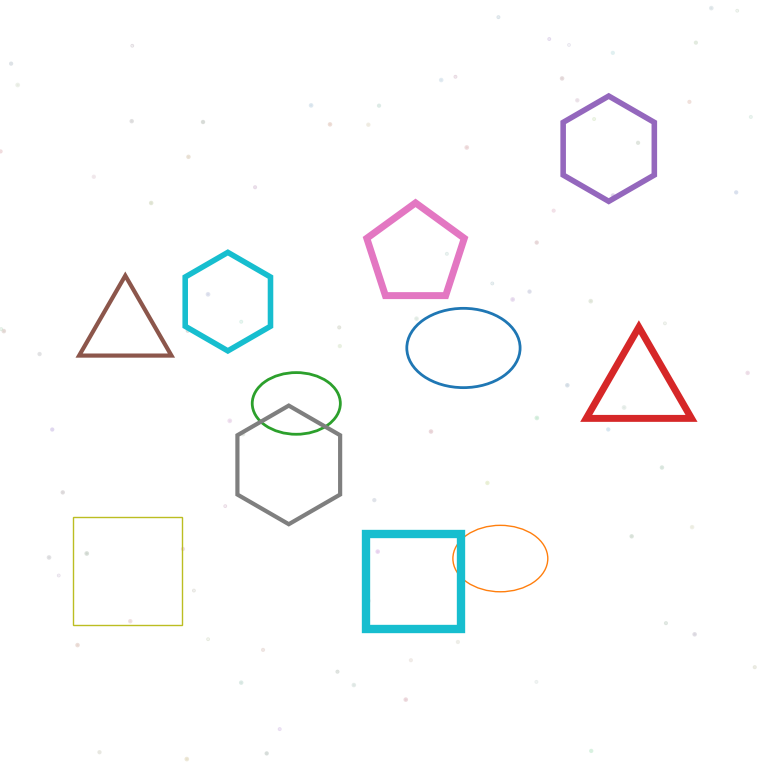[{"shape": "oval", "thickness": 1, "radius": 0.37, "center": [0.602, 0.548]}, {"shape": "oval", "thickness": 0.5, "radius": 0.31, "center": [0.65, 0.275]}, {"shape": "oval", "thickness": 1, "radius": 0.29, "center": [0.385, 0.476]}, {"shape": "triangle", "thickness": 2.5, "radius": 0.39, "center": [0.83, 0.496]}, {"shape": "hexagon", "thickness": 2, "radius": 0.34, "center": [0.791, 0.807]}, {"shape": "triangle", "thickness": 1.5, "radius": 0.35, "center": [0.163, 0.573]}, {"shape": "pentagon", "thickness": 2.5, "radius": 0.33, "center": [0.54, 0.67]}, {"shape": "hexagon", "thickness": 1.5, "radius": 0.39, "center": [0.375, 0.396]}, {"shape": "square", "thickness": 0.5, "radius": 0.35, "center": [0.166, 0.258]}, {"shape": "hexagon", "thickness": 2, "radius": 0.32, "center": [0.296, 0.608]}, {"shape": "square", "thickness": 3, "radius": 0.31, "center": [0.537, 0.244]}]